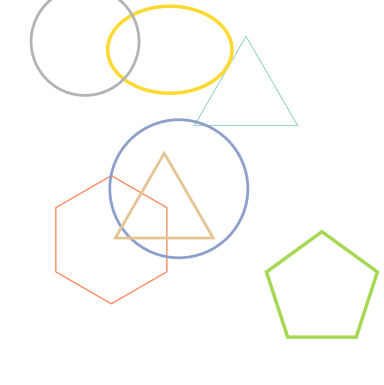[{"shape": "triangle", "thickness": 0.5, "radius": 0.77, "center": [0.639, 0.751]}, {"shape": "hexagon", "thickness": 1, "radius": 0.83, "center": [0.289, 0.377]}, {"shape": "circle", "thickness": 2, "radius": 0.9, "center": [0.464, 0.51]}, {"shape": "pentagon", "thickness": 2.5, "radius": 0.76, "center": [0.836, 0.247]}, {"shape": "oval", "thickness": 2.5, "radius": 0.81, "center": [0.441, 0.871]}, {"shape": "triangle", "thickness": 2, "radius": 0.73, "center": [0.427, 0.455]}, {"shape": "circle", "thickness": 2, "radius": 0.7, "center": [0.221, 0.892]}]